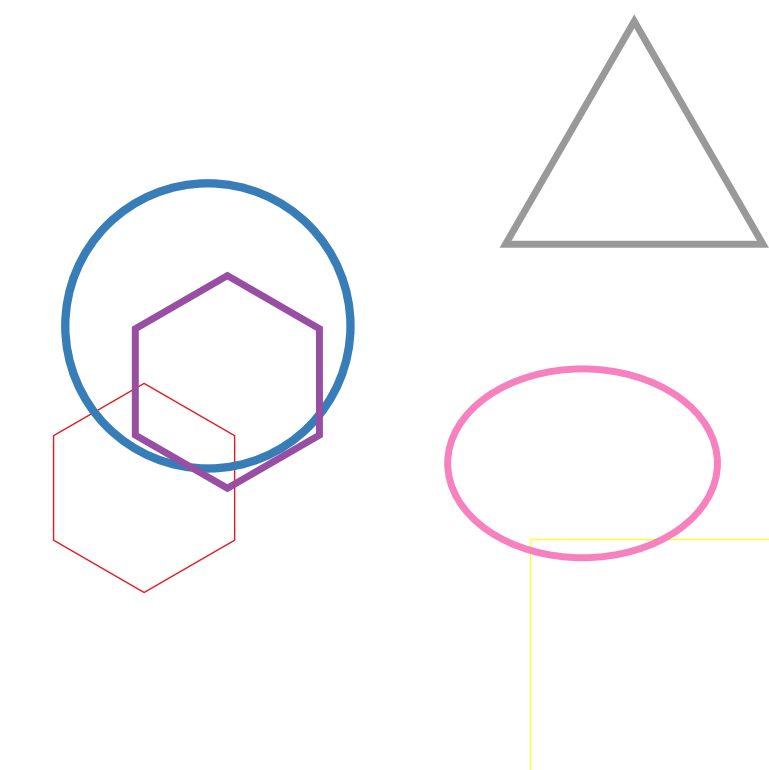[{"shape": "hexagon", "thickness": 0.5, "radius": 0.68, "center": [0.187, 0.366]}, {"shape": "circle", "thickness": 3, "radius": 0.93, "center": [0.27, 0.577]}, {"shape": "hexagon", "thickness": 2.5, "radius": 0.69, "center": [0.295, 0.504]}, {"shape": "square", "thickness": 0.5, "radius": 0.81, "center": [0.85, 0.139]}, {"shape": "oval", "thickness": 2.5, "radius": 0.88, "center": [0.757, 0.398]}, {"shape": "triangle", "thickness": 2.5, "radius": 0.97, "center": [0.824, 0.779]}]